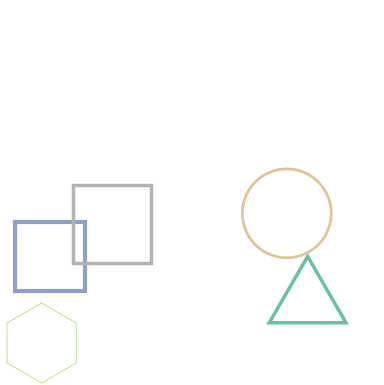[{"shape": "triangle", "thickness": 2.5, "radius": 0.58, "center": [0.799, 0.219]}, {"shape": "square", "thickness": 3, "radius": 0.45, "center": [0.13, 0.334]}, {"shape": "hexagon", "thickness": 0.5, "radius": 0.52, "center": [0.108, 0.109]}, {"shape": "circle", "thickness": 2, "radius": 0.58, "center": [0.745, 0.446]}, {"shape": "square", "thickness": 2.5, "radius": 0.51, "center": [0.291, 0.419]}]